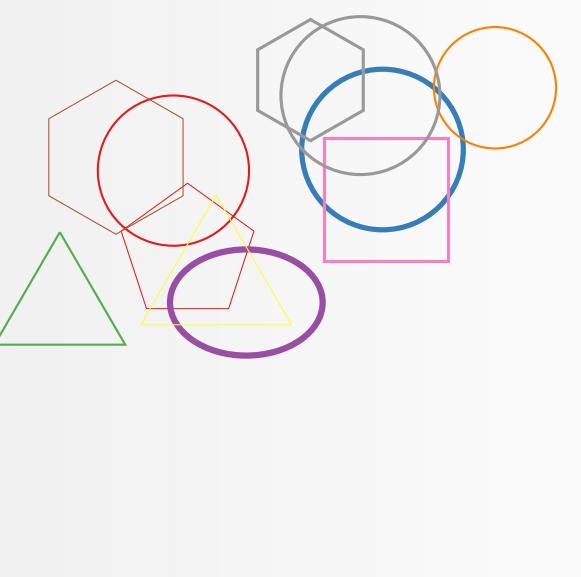[{"shape": "pentagon", "thickness": 0.5, "radius": 0.6, "center": [0.323, 0.562]}, {"shape": "circle", "thickness": 1, "radius": 0.65, "center": [0.298, 0.704]}, {"shape": "circle", "thickness": 2.5, "radius": 0.7, "center": [0.658, 0.74]}, {"shape": "triangle", "thickness": 1, "radius": 0.65, "center": [0.103, 0.467]}, {"shape": "oval", "thickness": 3, "radius": 0.66, "center": [0.424, 0.475]}, {"shape": "circle", "thickness": 1, "radius": 0.53, "center": [0.852, 0.847]}, {"shape": "triangle", "thickness": 0.5, "radius": 0.75, "center": [0.372, 0.512]}, {"shape": "hexagon", "thickness": 0.5, "radius": 0.67, "center": [0.199, 0.727]}, {"shape": "square", "thickness": 1.5, "radius": 0.53, "center": [0.665, 0.653]}, {"shape": "hexagon", "thickness": 1.5, "radius": 0.52, "center": [0.534, 0.86]}, {"shape": "circle", "thickness": 1.5, "radius": 0.68, "center": [0.62, 0.834]}]